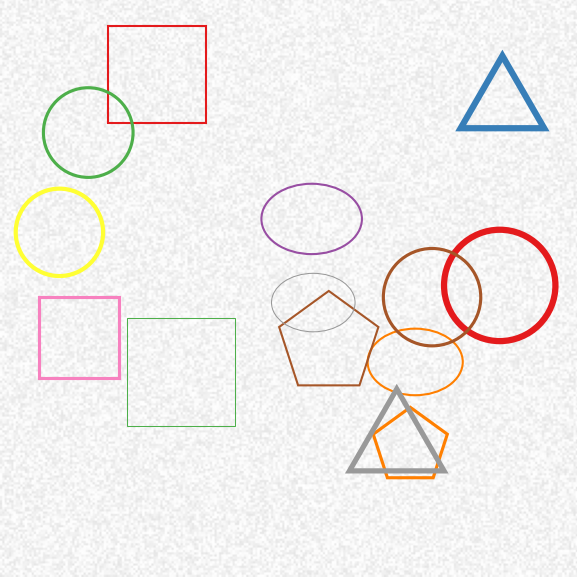[{"shape": "circle", "thickness": 3, "radius": 0.48, "center": [0.865, 0.505]}, {"shape": "square", "thickness": 1, "radius": 0.42, "center": [0.272, 0.87]}, {"shape": "triangle", "thickness": 3, "radius": 0.42, "center": [0.87, 0.819]}, {"shape": "circle", "thickness": 1.5, "radius": 0.39, "center": [0.153, 0.77]}, {"shape": "square", "thickness": 0.5, "radius": 0.47, "center": [0.314, 0.355]}, {"shape": "oval", "thickness": 1, "radius": 0.44, "center": [0.54, 0.62]}, {"shape": "pentagon", "thickness": 1.5, "radius": 0.34, "center": [0.71, 0.226]}, {"shape": "oval", "thickness": 1, "radius": 0.41, "center": [0.719, 0.372]}, {"shape": "circle", "thickness": 2, "radius": 0.38, "center": [0.103, 0.597]}, {"shape": "circle", "thickness": 1.5, "radius": 0.42, "center": [0.748, 0.485]}, {"shape": "pentagon", "thickness": 1, "radius": 0.45, "center": [0.569, 0.405]}, {"shape": "square", "thickness": 1.5, "radius": 0.35, "center": [0.136, 0.415]}, {"shape": "oval", "thickness": 0.5, "radius": 0.36, "center": [0.542, 0.475]}, {"shape": "triangle", "thickness": 2.5, "radius": 0.47, "center": [0.687, 0.231]}]